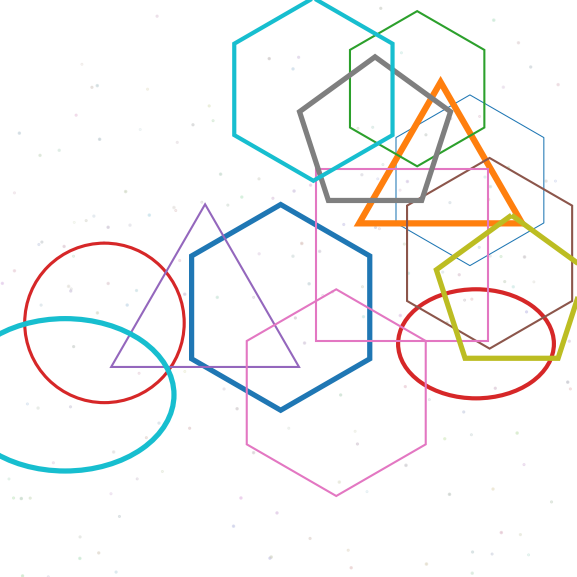[{"shape": "hexagon", "thickness": 0.5, "radius": 0.74, "center": [0.814, 0.687]}, {"shape": "hexagon", "thickness": 2.5, "radius": 0.89, "center": [0.486, 0.467]}, {"shape": "triangle", "thickness": 3, "radius": 0.81, "center": [0.763, 0.694]}, {"shape": "hexagon", "thickness": 1, "radius": 0.67, "center": [0.722, 0.846]}, {"shape": "circle", "thickness": 1.5, "radius": 0.69, "center": [0.181, 0.44]}, {"shape": "oval", "thickness": 2, "radius": 0.67, "center": [0.824, 0.404]}, {"shape": "triangle", "thickness": 1, "radius": 0.94, "center": [0.355, 0.458]}, {"shape": "hexagon", "thickness": 1, "radius": 0.83, "center": [0.848, 0.561]}, {"shape": "square", "thickness": 1, "radius": 0.75, "center": [0.696, 0.557]}, {"shape": "hexagon", "thickness": 1, "radius": 0.89, "center": [0.582, 0.319]}, {"shape": "pentagon", "thickness": 2.5, "radius": 0.69, "center": [0.649, 0.763]}, {"shape": "pentagon", "thickness": 2.5, "radius": 0.68, "center": [0.886, 0.49]}, {"shape": "oval", "thickness": 2.5, "radius": 0.94, "center": [0.113, 0.315]}, {"shape": "hexagon", "thickness": 2, "radius": 0.79, "center": [0.543, 0.844]}]